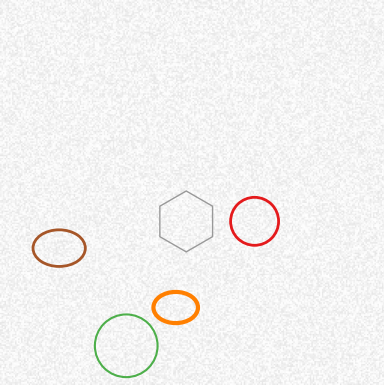[{"shape": "circle", "thickness": 2, "radius": 0.31, "center": [0.661, 0.425]}, {"shape": "circle", "thickness": 1.5, "radius": 0.41, "center": [0.328, 0.102]}, {"shape": "oval", "thickness": 3, "radius": 0.29, "center": [0.456, 0.201]}, {"shape": "oval", "thickness": 2, "radius": 0.34, "center": [0.154, 0.355]}, {"shape": "hexagon", "thickness": 1, "radius": 0.4, "center": [0.484, 0.425]}]